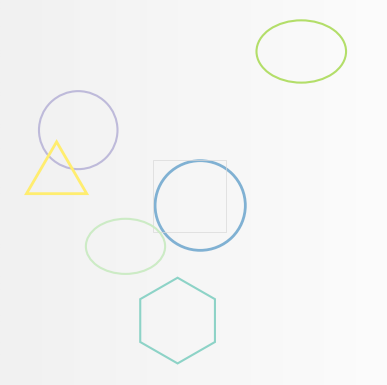[{"shape": "hexagon", "thickness": 1.5, "radius": 0.56, "center": [0.458, 0.167]}, {"shape": "circle", "thickness": 1.5, "radius": 0.51, "center": [0.202, 0.662]}, {"shape": "circle", "thickness": 2, "radius": 0.58, "center": [0.517, 0.466]}, {"shape": "oval", "thickness": 1.5, "radius": 0.58, "center": [0.777, 0.866]}, {"shape": "square", "thickness": 0.5, "radius": 0.47, "center": [0.49, 0.491]}, {"shape": "oval", "thickness": 1.5, "radius": 0.51, "center": [0.324, 0.36]}, {"shape": "triangle", "thickness": 2, "radius": 0.45, "center": [0.146, 0.542]}]